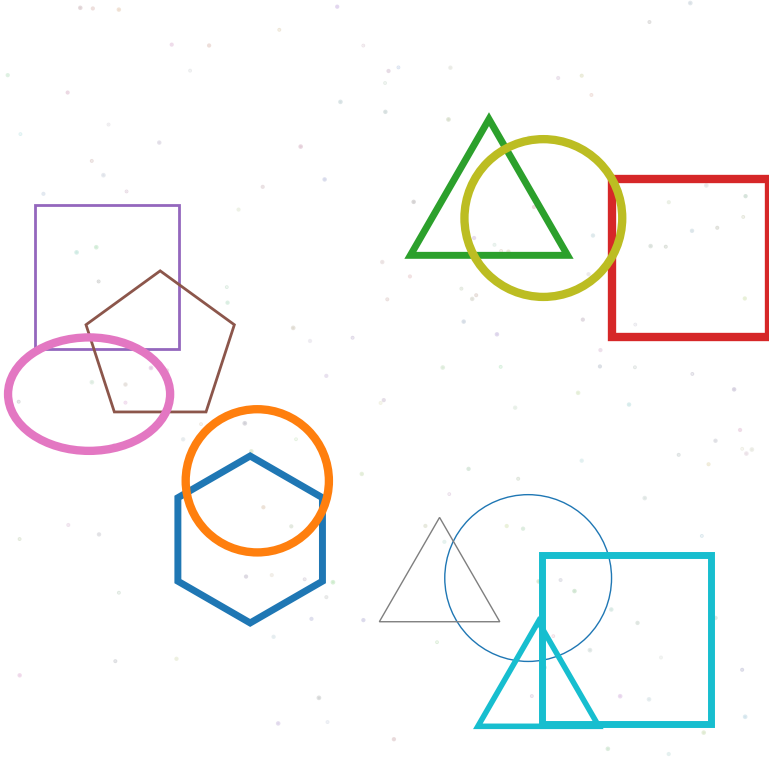[{"shape": "circle", "thickness": 0.5, "radius": 0.54, "center": [0.686, 0.249]}, {"shape": "hexagon", "thickness": 2.5, "radius": 0.54, "center": [0.325, 0.299]}, {"shape": "circle", "thickness": 3, "radius": 0.46, "center": [0.334, 0.376]}, {"shape": "triangle", "thickness": 2.5, "radius": 0.59, "center": [0.635, 0.727]}, {"shape": "square", "thickness": 3, "radius": 0.51, "center": [0.897, 0.665]}, {"shape": "square", "thickness": 1, "radius": 0.47, "center": [0.14, 0.641]}, {"shape": "pentagon", "thickness": 1, "radius": 0.51, "center": [0.208, 0.547]}, {"shape": "oval", "thickness": 3, "radius": 0.53, "center": [0.116, 0.488]}, {"shape": "triangle", "thickness": 0.5, "radius": 0.45, "center": [0.571, 0.238]}, {"shape": "circle", "thickness": 3, "radius": 0.51, "center": [0.706, 0.717]}, {"shape": "triangle", "thickness": 2, "radius": 0.45, "center": [0.699, 0.102]}, {"shape": "square", "thickness": 2.5, "radius": 0.55, "center": [0.814, 0.169]}]